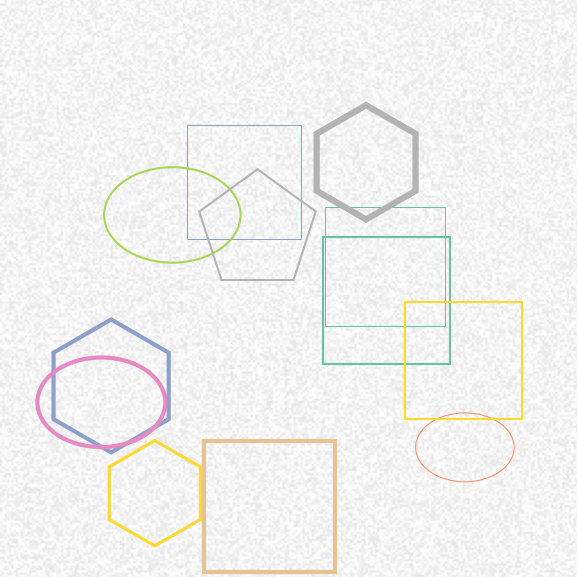[{"shape": "square", "thickness": 1, "radius": 0.55, "center": [0.67, 0.479]}, {"shape": "square", "thickness": 0.5, "radius": 0.52, "center": [0.667, 0.537]}, {"shape": "oval", "thickness": 0.5, "radius": 0.43, "center": [0.805, 0.225]}, {"shape": "hexagon", "thickness": 2, "radius": 0.58, "center": [0.192, 0.331]}, {"shape": "square", "thickness": 0.5, "radius": 0.49, "center": [0.423, 0.683]}, {"shape": "oval", "thickness": 2, "radius": 0.55, "center": [0.175, 0.303]}, {"shape": "oval", "thickness": 1, "radius": 0.59, "center": [0.298, 0.627]}, {"shape": "square", "thickness": 1, "radius": 0.51, "center": [0.803, 0.375]}, {"shape": "hexagon", "thickness": 1.5, "radius": 0.46, "center": [0.268, 0.145]}, {"shape": "square", "thickness": 2, "radius": 0.57, "center": [0.466, 0.122]}, {"shape": "hexagon", "thickness": 3, "radius": 0.49, "center": [0.634, 0.718]}, {"shape": "pentagon", "thickness": 1, "radius": 0.53, "center": [0.446, 0.6]}]